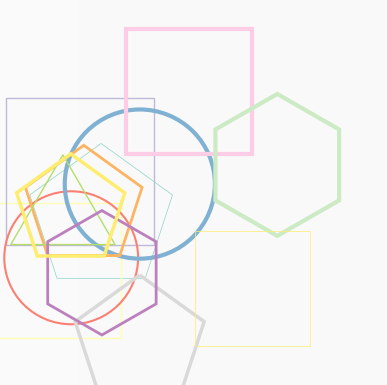[{"shape": "pentagon", "thickness": 0.5, "radius": 0.97, "center": [0.261, 0.434]}, {"shape": "square", "thickness": 1, "radius": 0.88, "center": [0.135, 0.298]}, {"shape": "square", "thickness": 1, "radius": 0.96, "center": [0.205, 0.556]}, {"shape": "circle", "thickness": 1.5, "radius": 0.86, "center": [0.184, 0.33]}, {"shape": "circle", "thickness": 3, "radius": 0.97, "center": [0.361, 0.522]}, {"shape": "pentagon", "thickness": 2, "radius": 0.79, "center": [0.216, 0.464]}, {"shape": "triangle", "thickness": 1, "radius": 0.78, "center": [0.162, 0.442]}, {"shape": "square", "thickness": 3, "radius": 0.81, "center": [0.487, 0.762]}, {"shape": "pentagon", "thickness": 2.5, "radius": 0.88, "center": [0.36, 0.11]}, {"shape": "hexagon", "thickness": 2, "radius": 0.81, "center": [0.263, 0.292]}, {"shape": "hexagon", "thickness": 3, "radius": 0.92, "center": [0.716, 0.572]}, {"shape": "square", "thickness": 0.5, "radius": 0.74, "center": [0.652, 0.251]}, {"shape": "pentagon", "thickness": 2.5, "radius": 0.73, "center": [0.183, 0.454]}]